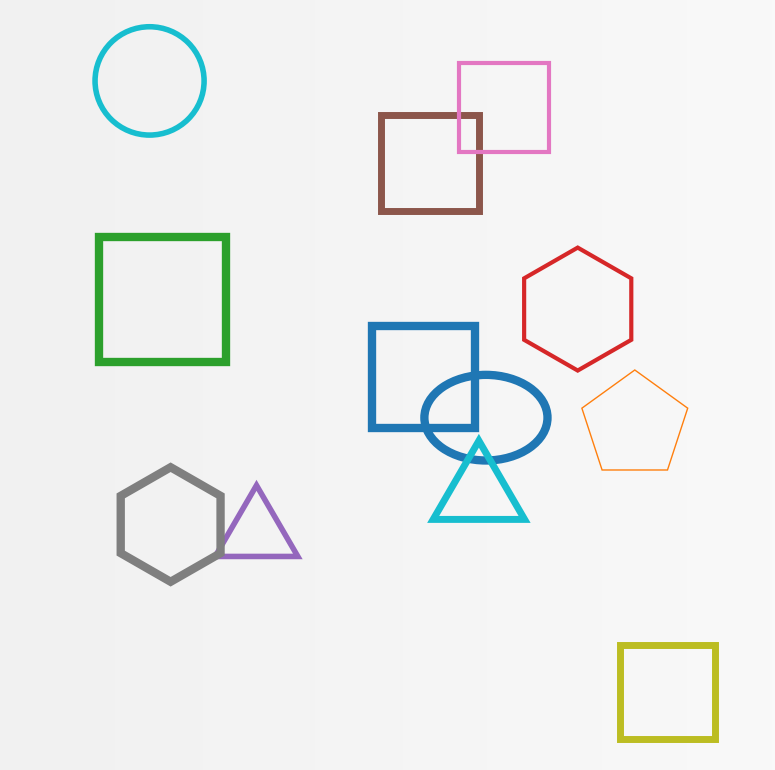[{"shape": "oval", "thickness": 3, "radius": 0.4, "center": [0.627, 0.458]}, {"shape": "square", "thickness": 3, "radius": 0.33, "center": [0.547, 0.511]}, {"shape": "pentagon", "thickness": 0.5, "radius": 0.36, "center": [0.819, 0.448]}, {"shape": "square", "thickness": 3, "radius": 0.41, "center": [0.21, 0.611]}, {"shape": "hexagon", "thickness": 1.5, "radius": 0.4, "center": [0.745, 0.599]}, {"shape": "triangle", "thickness": 2, "radius": 0.31, "center": [0.331, 0.308]}, {"shape": "square", "thickness": 2.5, "radius": 0.31, "center": [0.555, 0.788]}, {"shape": "square", "thickness": 1.5, "radius": 0.29, "center": [0.651, 0.861]}, {"shape": "hexagon", "thickness": 3, "radius": 0.37, "center": [0.22, 0.319]}, {"shape": "square", "thickness": 2.5, "radius": 0.31, "center": [0.862, 0.101]}, {"shape": "triangle", "thickness": 2.5, "radius": 0.34, "center": [0.618, 0.359]}, {"shape": "circle", "thickness": 2, "radius": 0.35, "center": [0.193, 0.895]}]